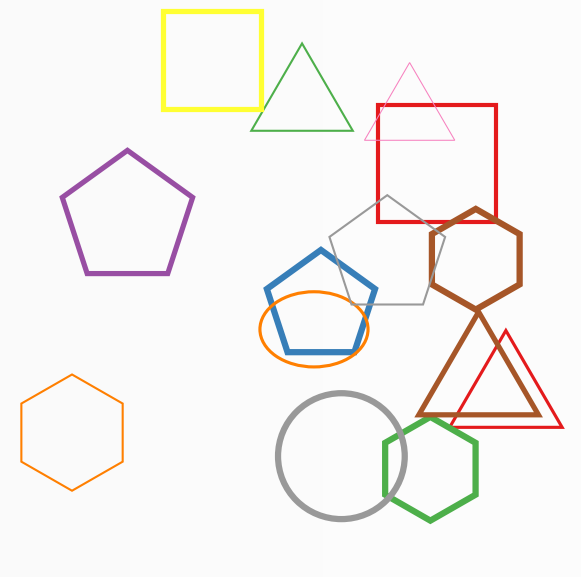[{"shape": "square", "thickness": 2, "radius": 0.51, "center": [0.752, 0.716]}, {"shape": "triangle", "thickness": 1.5, "radius": 0.56, "center": [0.87, 0.315]}, {"shape": "pentagon", "thickness": 3, "radius": 0.49, "center": [0.552, 0.468]}, {"shape": "triangle", "thickness": 1, "radius": 0.5, "center": [0.52, 0.823]}, {"shape": "hexagon", "thickness": 3, "radius": 0.45, "center": [0.74, 0.187]}, {"shape": "pentagon", "thickness": 2.5, "radius": 0.59, "center": [0.219, 0.621]}, {"shape": "hexagon", "thickness": 1, "radius": 0.5, "center": [0.124, 0.25]}, {"shape": "oval", "thickness": 1.5, "radius": 0.46, "center": [0.54, 0.429]}, {"shape": "square", "thickness": 2.5, "radius": 0.42, "center": [0.365, 0.895]}, {"shape": "triangle", "thickness": 2.5, "radius": 0.59, "center": [0.823, 0.34]}, {"shape": "hexagon", "thickness": 3, "radius": 0.44, "center": [0.819, 0.55]}, {"shape": "triangle", "thickness": 0.5, "radius": 0.45, "center": [0.705, 0.801]}, {"shape": "circle", "thickness": 3, "radius": 0.54, "center": [0.587, 0.209]}, {"shape": "pentagon", "thickness": 1, "radius": 0.52, "center": [0.666, 0.557]}]